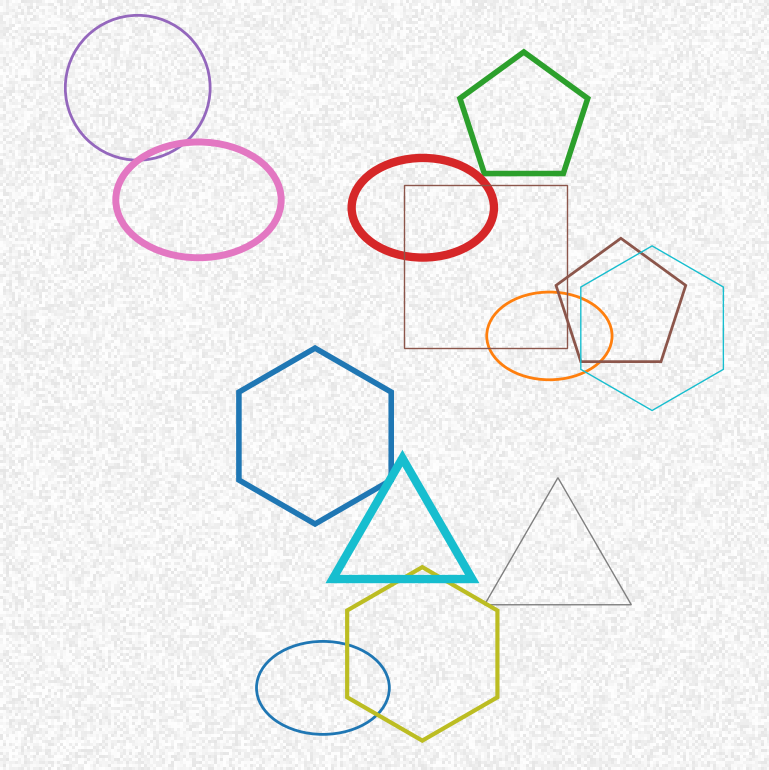[{"shape": "hexagon", "thickness": 2, "radius": 0.57, "center": [0.409, 0.434]}, {"shape": "oval", "thickness": 1, "radius": 0.43, "center": [0.419, 0.107]}, {"shape": "oval", "thickness": 1, "radius": 0.41, "center": [0.714, 0.564]}, {"shape": "pentagon", "thickness": 2, "radius": 0.44, "center": [0.68, 0.845]}, {"shape": "oval", "thickness": 3, "radius": 0.46, "center": [0.549, 0.73]}, {"shape": "circle", "thickness": 1, "radius": 0.47, "center": [0.179, 0.886]}, {"shape": "square", "thickness": 0.5, "radius": 0.53, "center": [0.631, 0.654]}, {"shape": "pentagon", "thickness": 1, "radius": 0.44, "center": [0.806, 0.602]}, {"shape": "oval", "thickness": 2.5, "radius": 0.54, "center": [0.258, 0.74]}, {"shape": "triangle", "thickness": 0.5, "radius": 0.55, "center": [0.725, 0.27]}, {"shape": "hexagon", "thickness": 1.5, "radius": 0.56, "center": [0.548, 0.151]}, {"shape": "hexagon", "thickness": 0.5, "radius": 0.53, "center": [0.847, 0.574]}, {"shape": "triangle", "thickness": 3, "radius": 0.52, "center": [0.523, 0.3]}]